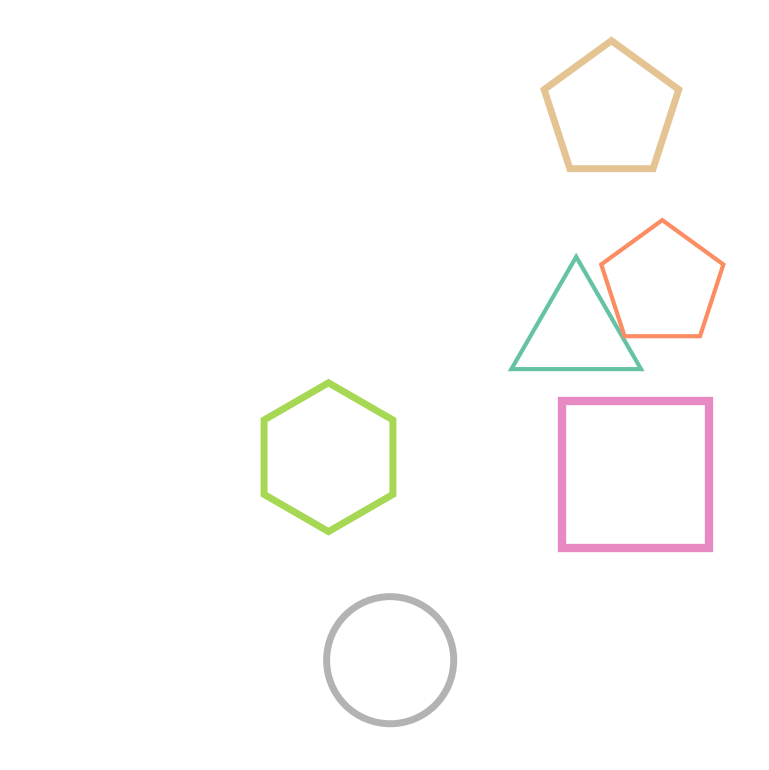[{"shape": "triangle", "thickness": 1.5, "radius": 0.49, "center": [0.748, 0.569]}, {"shape": "pentagon", "thickness": 1.5, "radius": 0.42, "center": [0.86, 0.631]}, {"shape": "square", "thickness": 3, "radius": 0.48, "center": [0.825, 0.384]}, {"shape": "hexagon", "thickness": 2.5, "radius": 0.48, "center": [0.427, 0.406]}, {"shape": "pentagon", "thickness": 2.5, "radius": 0.46, "center": [0.794, 0.855]}, {"shape": "circle", "thickness": 2.5, "radius": 0.41, "center": [0.507, 0.143]}]